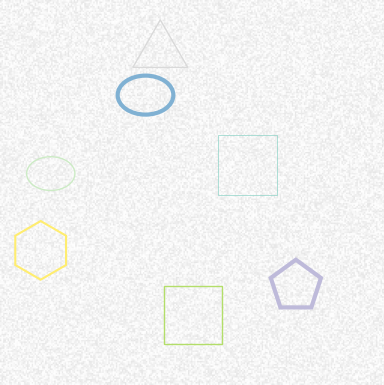[{"shape": "square", "thickness": 0.5, "radius": 0.38, "center": [0.643, 0.572]}, {"shape": "pentagon", "thickness": 3, "radius": 0.34, "center": [0.768, 0.257]}, {"shape": "oval", "thickness": 3, "radius": 0.36, "center": [0.378, 0.753]}, {"shape": "square", "thickness": 1, "radius": 0.38, "center": [0.502, 0.183]}, {"shape": "triangle", "thickness": 1, "radius": 0.41, "center": [0.416, 0.866]}, {"shape": "oval", "thickness": 1, "radius": 0.31, "center": [0.132, 0.549]}, {"shape": "hexagon", "thickness": 1.5, "radius": 0.38, "center": [0.106, 0.35]}]